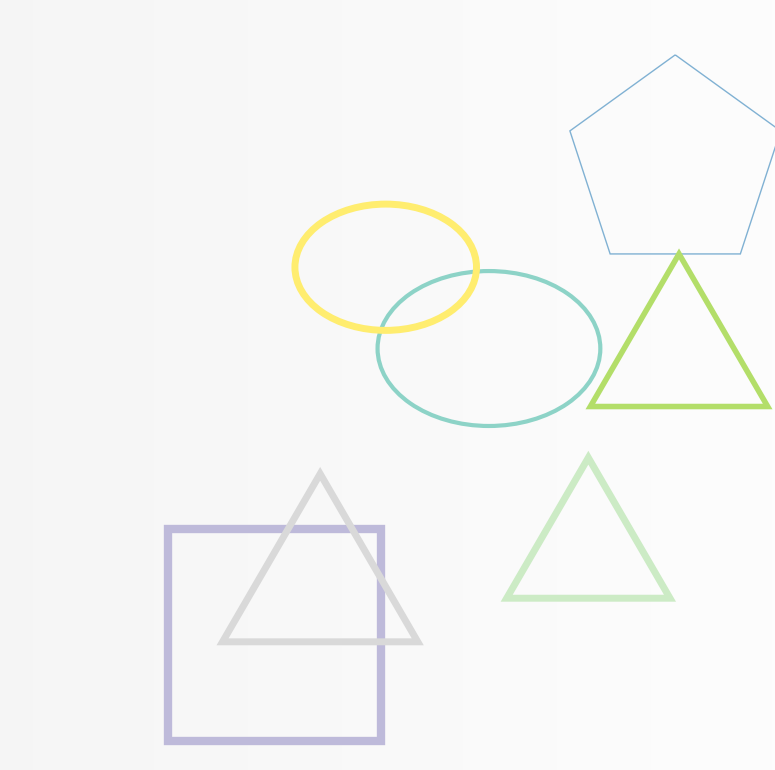[{"shape": "oval", "thickness": 1.5, "radius": 0.72, "center": [0.631, 0.547]}, {"shape": "square", "thickness": 3, "radius": 0.69, "center": [0.354, 0.175]}, {"shape": "pentagon", "thickness": 0.5, "radius": 0.71, "center": [0.871, 0.786]}, {"shape": "triangle", "thickness": 2, "radius": 0.66, "center": [0.876, 0.538]}, {"shape": "triangle", "thickness": 2.5, "radius": 0.73, "center": [0.413, 0.239]}, {"shape": "triangle", "thickness": 2.5, "radius": 0.61, "center": [0.759, 0.284]}, {"shape": "oval", "thickness": 2.5, "radius": 0.59, "center": [0.498, 0.653]}]